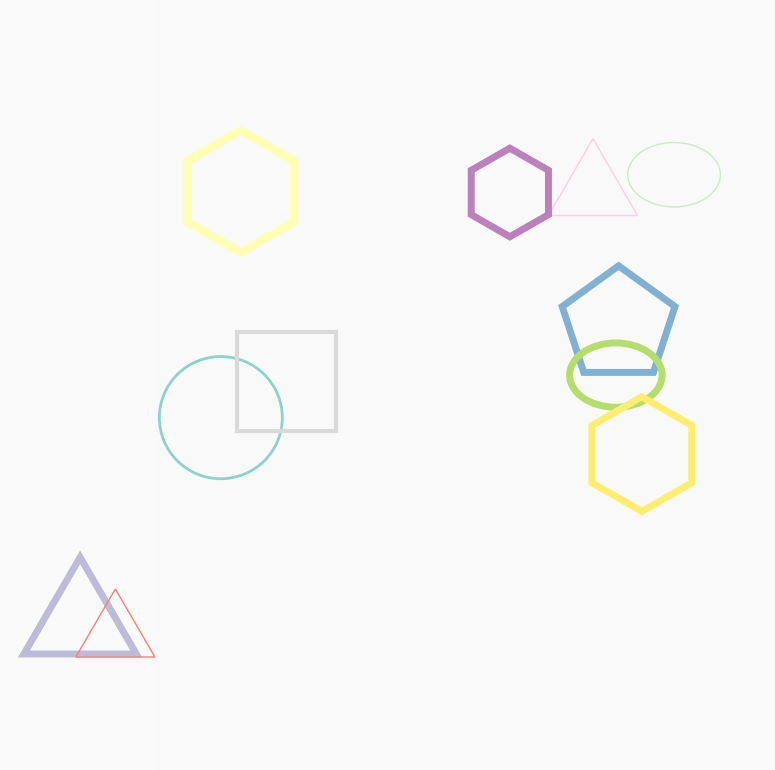[{"shape": "circle", "thickness": 1, "radius": 0.4, "center": [0.285, 0.458]}, {"shape": "hexagon", "thickness": 3, "radius": 0.4, "center": [0.311, 0.751]}, {"shape": "triangle", "thickness": 2.5, "radius": 0.42, "center": [0.103, 0.193]}, {"shape": "triangle", "thickness": 0.5, "radius": 0.29, "center": [0.149, 0.176]}, {"shape": "pentagon", "thickness": 2.5, "radius": 0.38, "center": [0.798, 0.578]}, {"shape": "oval", "thickness": 2.5, "radius": 0.3, "center": [0.795, 0.513]}, {"shape": "triangle", "thickness": 0.5, "radius": 0.33, "center": [0.765, 0.753]}, {"shape": "square", "thickness": 1.5, "radius": 0.32, "center": [0.37, 0.505]}, {"shape": "hexagon", "thickness": 2.5, "radius": 0.29, "center": [0.658, 0.75]}, {"shape": "oval", "thickness": 0.5, "radius": 0.3, "center": [0.87, 0.773]}, {"shape": "hexagon", "thickness": 2.5, "radius": 0.37, "center": [0.828, 0.41]}]